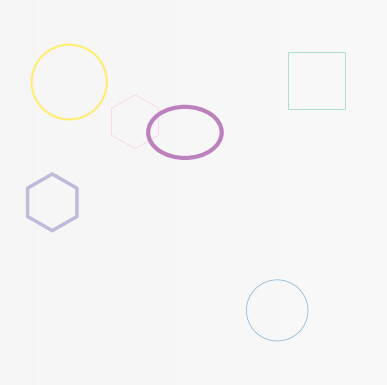[{"shape": "square", "thickness": 0.5, "radius": 0.37, "center": [0.818, 0.791]}, {"shape": "hexagon", "thickness": 2.5, "radius": 0.37, "center": [0.135, 0.474]}, {"shape": "circle", "thickness": 0.5, "radius": 0.4, "center": [0.715, 0.194]}, {"shape": "hexagon", "thickness": 0.5, "radius": 0.35, "center": [0.349, 0.684]}, {"shape": "oval", "thickness": 3, "radius": 0.47, "center": [0.477, 0.656]}, {"shape": "circle", "thickness": 1.5, "radius": 0.49, "center": [0.179, 0.787]}]